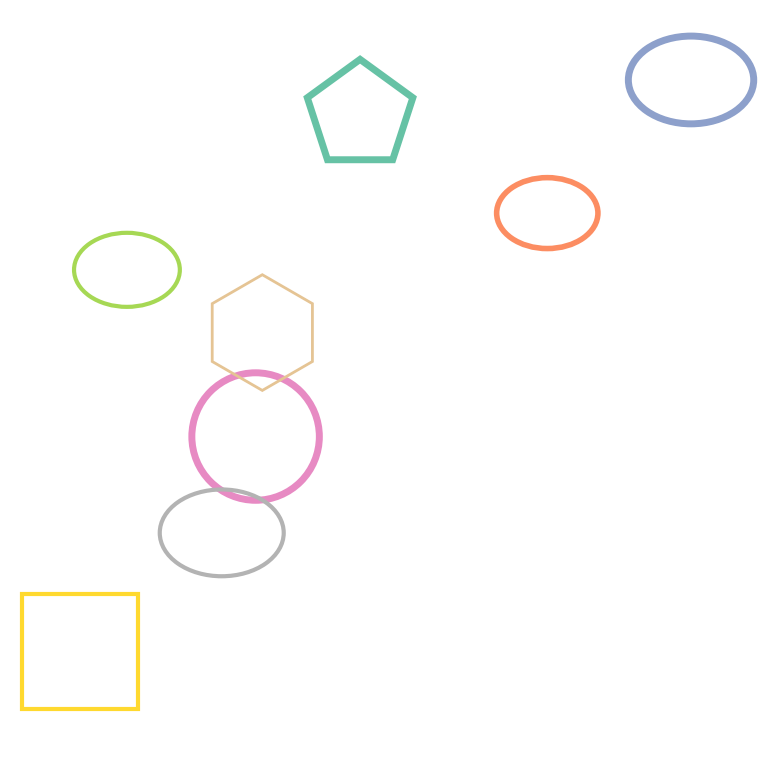[{"shape": "pentagon", "thickness": 2.5, "radius": 0.36, "center": [0.468, 0.851]}, {"shape": "oval", "thickness": 2, "radius": 0.33, "center": [0.711, 0.723]}, {"shape": "oval", "thickness": 2.5, "radius": 0.41, "center": [0.897, 0.896]}, {"shape": "circle", "thickness": 2.5, "radius": 0.41, "center": [0.332, 0.433]}, {"shape": "oval", "thickness": 1.5, "radius": 0.34, "center": [0.165, 0.65]}, {"shape": "square", "thickness": 1.5, "radius": 0.37, "center": [0.104, 0.154]}, {"shape": "hexagon", "thickness": 1, "radius": 0.38, "center": [0.341, 0.568]}, {"shape": "oval", "thickness": 1.5, "radius": 0.4, "center": [0.288, 0.308]}]